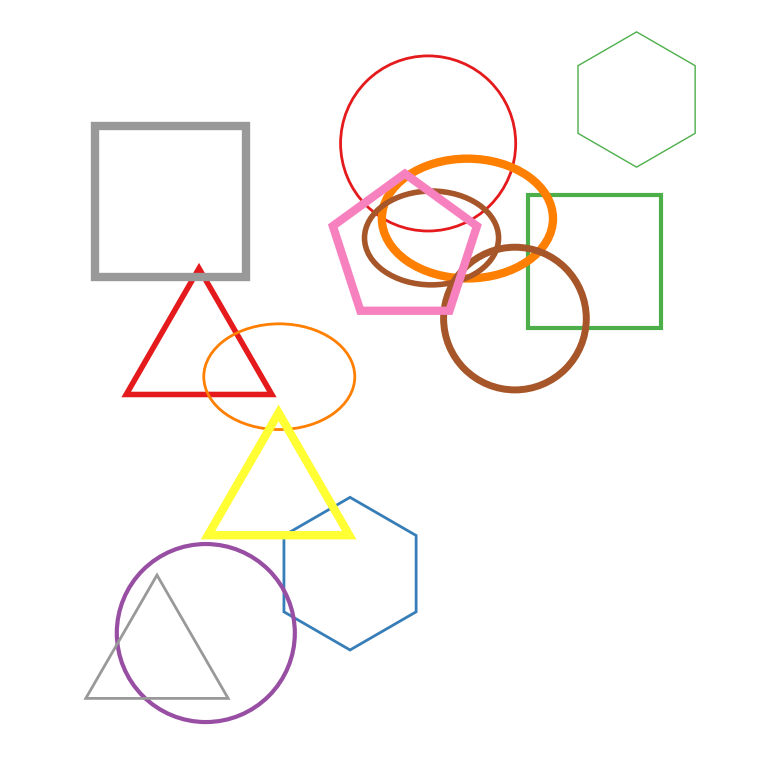[{"shape": "circle", "thickness": 1, "radius": 0.57, "center": [0.556, 0.814]}, {"shape": "triangle", "thickness": 2, "radius": 0.55, "center": [0.258, 0.542]}, {"shape": "hexagon", "thickness": 1, "radius": 0.5, "center": [0.455, 0.255]}, {"shape": "square", "thickness": 1.5, "radius": 0.43, "center": [0.772, 0.66]}, {"shape": "hexagon", "thickness": 0.5, "radius": 0.44, "center": [0.827, 0.871]}, {"shape": "circle", "thickness": 1.5, "radius": 0.58, "center": [0.267, 0.178]}, {"shape": "oval", "thickness": 1, "radius": 0.49, "center": [0.363, 0.511]}, {"shape": "oval", "thickness": 3, "radius": 0.56, "center": [0.607, 0.716]}, {"shape": "triangle", "thickness": 3, "radius": 0.53, "center": [0.362, 0.358]}, {"shape": "circle", "thickness": 2.5, "radius": 0.46, "center": [0.669, 0.586]}, {"shape": "oval", "thickness": 2, "radius": 0.44, "center": [0.56, 0.691]}, {"shape": "pentagon", "thickness": 3, "radius": 0.49, "center": [0.526, 0.676]}, {"shape": "triangle", "thickness": 1, "radius": 0.53, "center": [0.204, 0.146]}, {"shape": "square", "thickness": 3, "radius": 0.49, "center": [0.221, 0.738]}]